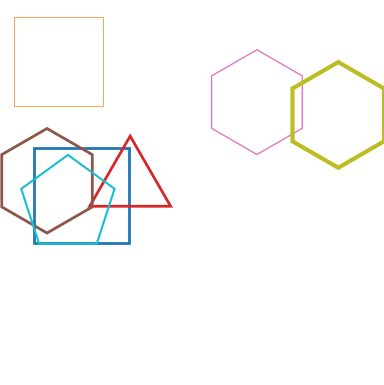[{"shape": "square", "thickness": 2, "radius": 0.61, "center": [0.211, 0.493]}, {"shape": "square", "thickness": 0.5, "radius": 0.58, "center": [0.152, 0.841]}, {"shape": "triangle", "thickness": 2, "radius": 0.61, "center": [0.338, 0.525]}, {"shape": "hexagon", "thickness": 2, "radius": 0.68, "center": [0.122, 0.53]}, {"shape": "hexagon", "thickness": 1, "radius": 0.68, "center": [0.667, 0.735]}, {"shape": "hexagon", "thickness": 3, "radius": 0.69, "center": [0.879, 0.702]}, {"shape": "pentagon", "thickness": 1.5, "radius": 0.64, "center": [0.176, 0.47]}]